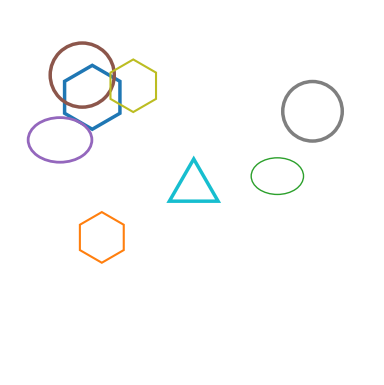[{"shape": "hexagon", "thickness": 2.5, "radius": 0.41, "center": [0.24, 0.747]}, {"shape": "hexagon", "thickness": 1.5, "radius": 0.33, "center": [0.264, 0.383]}, {"shape": "oval", "thickness": 1, "radius": 0.34, "center": [0.72, 0.543]}, {"shape": "oval", "thickness": 2, "radius": 0.41, "center": [0.156, 0.637]}, {"shape": "circle", "thickness": 2.5, "radius": 0.42, "center": [0.214, 0.805]}, {"shape": "circle", "thickness": 2.5, "radius": 0.39, "center": [0.812, 0.711]}, {"shape": "hexagon", "thickness": 1.5, "radius": 0.34, "center": [0.346, 0.777]}, {"shape": "triangle", "thickness": 2.5, "radius": 0.37, "center": [0.503, 0.514]}]